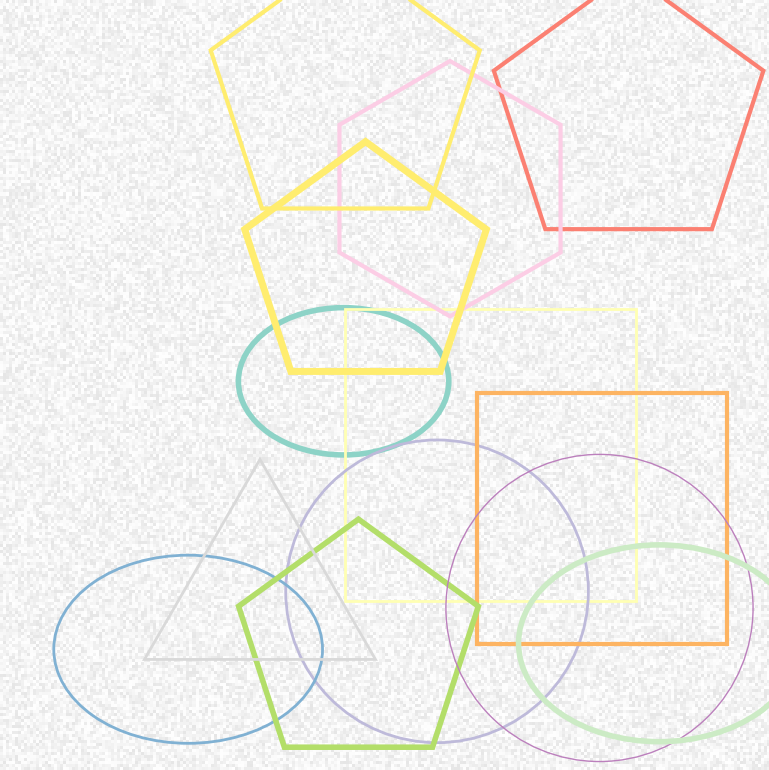[{"shape": "oval", "thickness": 2, "radius": 0.68, "center": [0.446, 0.505]}, {"shape": "square", "thickness": 1, "radius": 0.95, "center": [0.637, 0.409]}, {"shape": "circle", "thickness": 1, "radius": 0.98, "center": [0.568, 0.232]}, {"shape": "pentagon", "thickness": 1.5, "radius": 0.92, "center": [0.816, 0.851]}, {"shape": "oval", "thickness": 1, "radius": 0.87, "center": [0.244, 0.157]}, {"shape": "square", "thickness": 1.5, "radius": 0.81, "center": [0.782, 0.327]}, {"shape": "pentagon", "thickness": 2, "radius": 0.82, "center": [0.466, 0.162]}, {"shape": "hexagon", "thickness": 1.5, "radius": 0.83, "center": [0.584, 0.755]}, {"shape": "triangle", "thickness": 1, "radius": 0.87, "center": [0.338, 0.23]}, {"shape": "circle", "thickness": 0.5, "radius": 1.0, "center": [0.779, 0.21]}, {"shape": "oval", "thickness": 2, "radius": 0.91, "center": [0.856, 0.165]}, {"shape": "pentagon", "thickness": 1.5, "radius": 0.92, "center": [0.448, 0.878]}, {"shape": "pentagon", "thickness": 2.5, "radius": 0.83, "center": [0.475, 0.651]}]